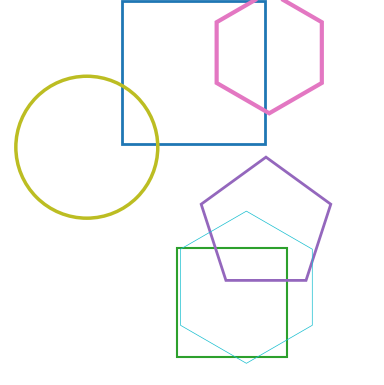[{"shape": "square", "thickness": 2, "radius": 0.93, "center": [0.503, 0.811]}, {"shape": "square", "thickness": 1.5, "radius": 0.71, "center": [0.603, 0.214]}, {"shape": "pentagon", "thickness": 2, "radius": 0.88, "center": [0.691, 0.415]}, {"shape": "hexagon", "thickness": 3, "radius": 0.79, "center": [0.699, 0.863]}, {"shape": "circle", "thickness": 2.5, "radius": 0.92, "center": [0.225, 0.618]}, {"shape": "hexagon", "thickness": 0.5, "radius": 0.99, "center": [0.64, 0.254]}]